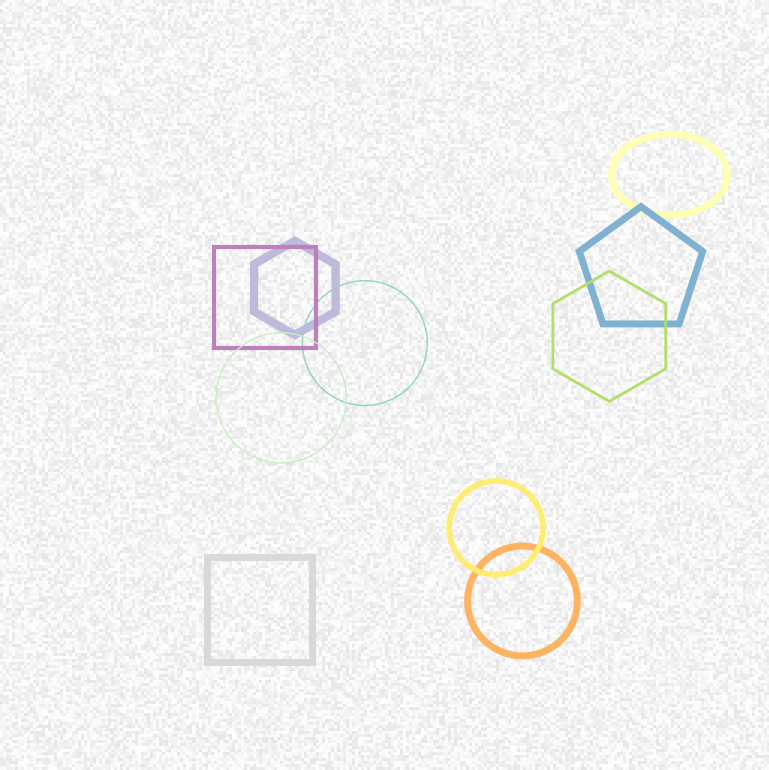[{"shape": "circle", "thickness": 0.5, "radius": 0.41, "center": [0.474, 0.554]}, {"shape": "oval", "thickness": 2.5, "radius": 0.38, "center": [0.87, 0.773]}, {"shape": "hexagon", "thickness": 3, "radius": 0.31, "center": [0.383, 0.626]}, {"shape": "pentagon", "thickness": 2.5, "radius": 0.42, "center": [0.832, 0.647]}, {"shape": "circle", "thickness": 2.5, "radius": 0.36, "center": [0.679, 0.22]}, {"shape": "hexagon", "thickness": 1, "radius": 0.42, "center": [0.791, 0.563]}, {"shape": "square", "thickness": 2.5, "radius": 0.34, "center": [0.337, 0.209]}, {"shape": "square", "thickness": 1.5, "radius": 0.33, "center": [0.344, 0.613]}, {"shape": "circle", "thickness": 0.5, "radius": 0.42, "center": [0.365, 0.483]}, {"shape": "circle", "thickness": 2, "radius": 0.3, "center": [0.644, 0.315]}]